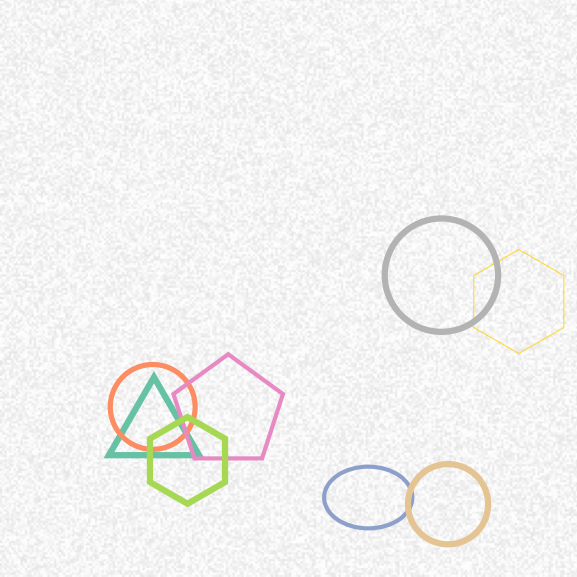[{"shape": "triangle", "thickness": 3, "radius": 0.45, "center": [0.267, 0.256]}, {"shape": "circle", "thickness": 2.5, "radius": 0.37, "center": [0.264, 0.294]}, {"shape": "oval", "thickness": 2, "radius": 0.38, "center": [0.638, 0.138]}, {"shape": "pentagon", "thickness": 2, "radius": 0.5, "center": [0.395, 0.286]}, {"shape": "hexagon", "thickness": 3, "radius": 0.38, "center": [0.325, 0.202]}, {"shape": "hexagon", "thickness": 0.5, "radius": 0.45, "center": [0.898, 0.477]}, {"shape": "circle", "thickness": 3, "radius": 0.35, "center": [0.776, 0.126]}, {"shape": "circle", "thickness": 3, "radius": 0.49, "center": [0.764, 0.523]}]